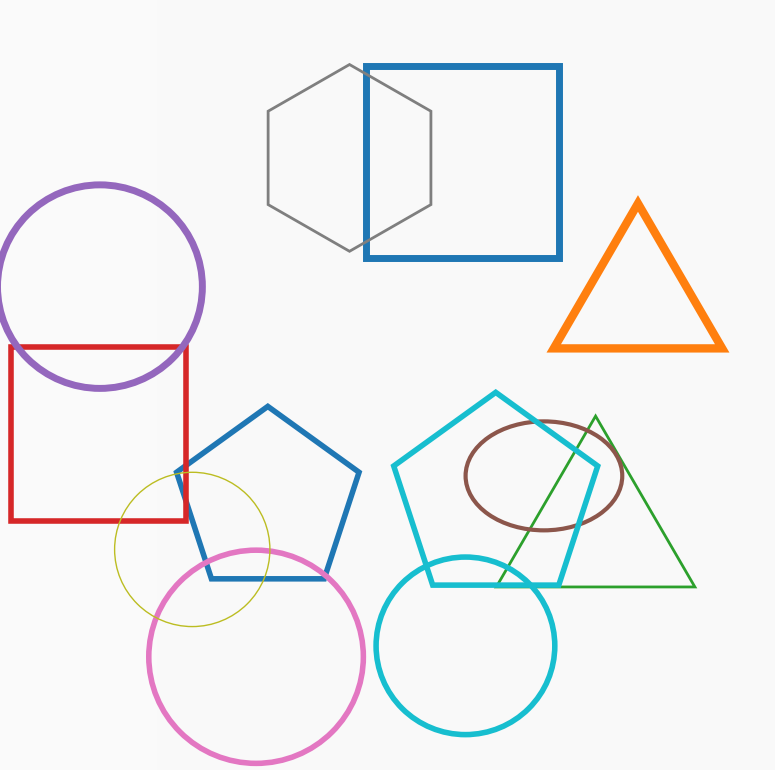[{"shape": "square", "thickness": 2.5, "radius": 0.62, "center": [0.596, 0.79]}, {"shape": "pentagon", "thickness": 2, "radius": 0.62, "center": [0.346, 0.348]}, {"shape": "triangle", "thickness": 3, "radius": 0.63, "center": [0.823, 0.61]}, {"shape": "triangle", "thickness": 1, "radius": 0.74, "center": [0.769, 0.312]}, {"shape": "square", "thickness": 2, "radius": 0.56, "center": [0.128, 0.436]}, {"shape": "circle", "thickness": 2.5, "radius": 0.66, "center": [0.129, 0.628]}, {"shape": "oval", "thickness": 1.5, "radius": 0.51, "center": [0.702, 0.382]}, {"shape": "circle", "thickness": 2, "radius": 0.69, "center": [0.33, 0.147]}, {"shape": "hexagon", "thickness": 1, "radius": 0.61, "center": [0.451, 0.795]}, {"shape": "circle", "thickness": 0.5, "radius": 0.5, "center": [0.248, 0.286]}, {"shape": "pentagon", "thickness": 2, "radius": 0.69, "center": [0.64, 0.352]}, {"shape": "circle", "thickness": 2, "radius": 0.58, "center": [0.601, 0.161]}]